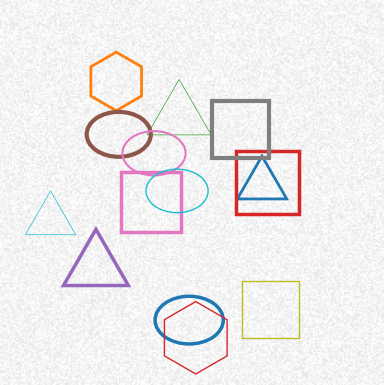[{"shape": "oval", "thickness": 2.5, "radius": 0.44, "center": [0.491, 0.169]}, {"shape": "triangle", "thickness": 2, "radius": 0.37, "center": [0.681, 0.52]}, {"shape": "hexagon", "thickness": 2, "radius": 0.38, "center": [0.302, 0.789]}, {"shape": "triangle", "thickness": 0.5, "radius": 0.48, "center": [0.465, 0.698]}, {"shape": "hexagon", "thickness": 1, "radius": 0.47, "center": [0.508, 0.123]}, {"shape": "square", "thickness": 2.5, "radius": 0.41, "center": [0.696, 0.526]}, {"shape": "triangle", "thickness": 2.5, "radius": 0.49, "center": [0.249, 0.307]}, {"shape": "oval", "thickness": 3, "radius": 0.42, "center": [0.308, 0.651]}, {"shape": "oval", "thickness": 1.5, "radius": 0.41, "center": [0.4, 0.602]}, {"shape": "square", "thickness": 2.5, "radius": 0.39, "center": [0.391, 0.475]}, {"shape": "square", "thickness": 3, "radius": 0.37, "center": [0.625, 0.664]}, {"shape": "square", "thickness": 1, "radius": 0.37, "center": [0.702, 0.197]}, {"shape": "oval", "thickness": 1, "radius": 0.4, "center": [0.46, 0.504]}, {"shape": "triangle", "thickness": 0.5, "radius": 0.38, "center": [0.131, 0.428]}]